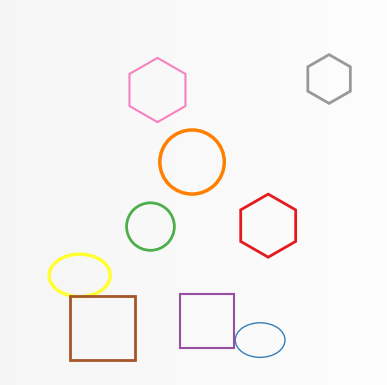[{"shape": "hexagon", "thickness": 2, "radius": 0.41, "center": [0.692, 0.414]}, {"shape": "oval", "thickness": 1, "radius": 0.32, "center": [0.671, 0.117]}, {"shape": "circle", "thickness": 2, "radius": 0.31, "center": [0.388, 0.411]}, {"shape": "square", "thickness": 1.5, "radius": 0.35, "center": [0.535, 0.166]}, {"shape": "circle", "thickness": 2.5, "radius": 0.42, "center": [0.496, 0.579]}, {"shape": "oval", "thickness": 2.5, "radius": 0.39, "center": [0.206, 0.285]}, {"shape": "square", "thickness": 2, "radius": 0.41, "center": [0.265, 0.149]}, {"shape": "hexagon", "thickness": 1.5, "radius": 0.42, "center": [0.406, 0.766]}, {"shape": "hexagon", "thickness": 2, "radius": 0.32, "center": [0.849, 0.795]}]